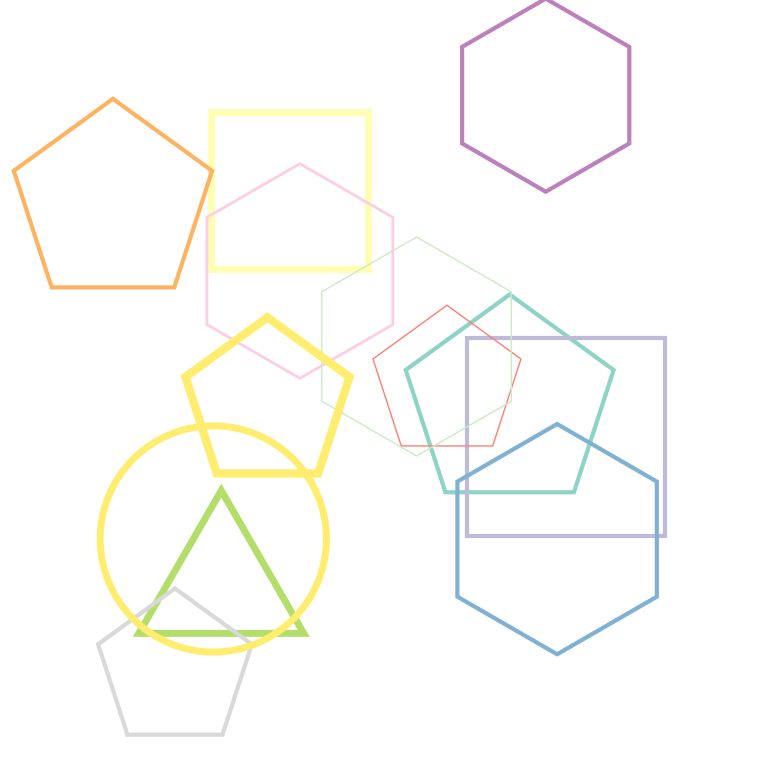[{"shape": "pentagon", "thickness": 1.5, "radius": 0.71, "center": [0.662, 0.476]}, {"shape": "square", "thickness": 2.5, "radius": 0.51, "center": [0.376, 0.753]}, {"shape": "square", "thickness": 1.5, "radius": 0.64, "center": [0.736, 0.432]}, {"shape": "pentagon", "thickness": 0.5, "radius": 0.51, "center": [0.58, 0.503]}, {"shape": "hexagon", "thickness": 1.5, "radius": 0.75, "center": [0.724, 0.3]}, {"shape": "pentagon", "thickness": 1.5, "radius": 0.68, "center": [0.147, 0.736]}, {"shape": "triangle", "thickness": 2.5, "radius": 0.62, "center": [0.287, 0.239]}, {"shape": "hexagon", "thickness": 1, "radius": 0.7, "center": [0.389, 0.648]}, {"shape": "pentagon", "thickness": 1.5, "radius": 0.52, "center": [0.227, 0.131]}, {"shape": "hexagon", "thickness": 1.5, "radius": 0.63, "center": [0.709, 0.876]}, {"shape": "hexagon", "thickness": 0.5, "radius": 0.71, "center": [0.541, 0.55]}, {"shape": "circle", "thickness": 2.5, "radius": 0.73, "center": [0.277, 0.3]}, {"shape": "pentagon", "thickness": 3, "radius": 0.56, "center": [0.347, 0.476]}]